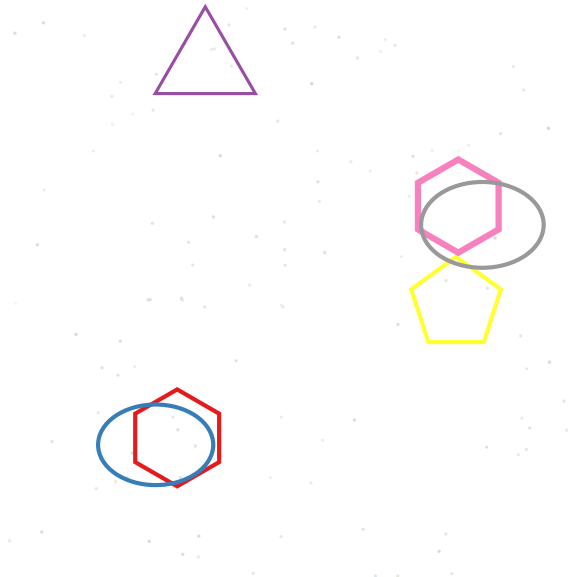[{"shape": "hexagon", "thickness": 2, "radius": 0.42, "center": [0.307, 0.241]}, {"shape": "oval", "thickness": 2, "radius": 0.5, "center": [0.27, 0.229]}, {"shape": "triangle", "thickness": 1.5, "radius": 0.5, "center": [0.355, 0.887]}, {"shape": "pentagon", "thickness": 2, "radius": 0.41, "center": [0.79, 0.473]}, {"shape": "hexagon", "thickness": 3, "radius": 0.4, "center": [0.794, 0.642]}, {"shape": "oval", "thickness": 2, "radius": 0.53, "center": [0.835, 0.61]}]